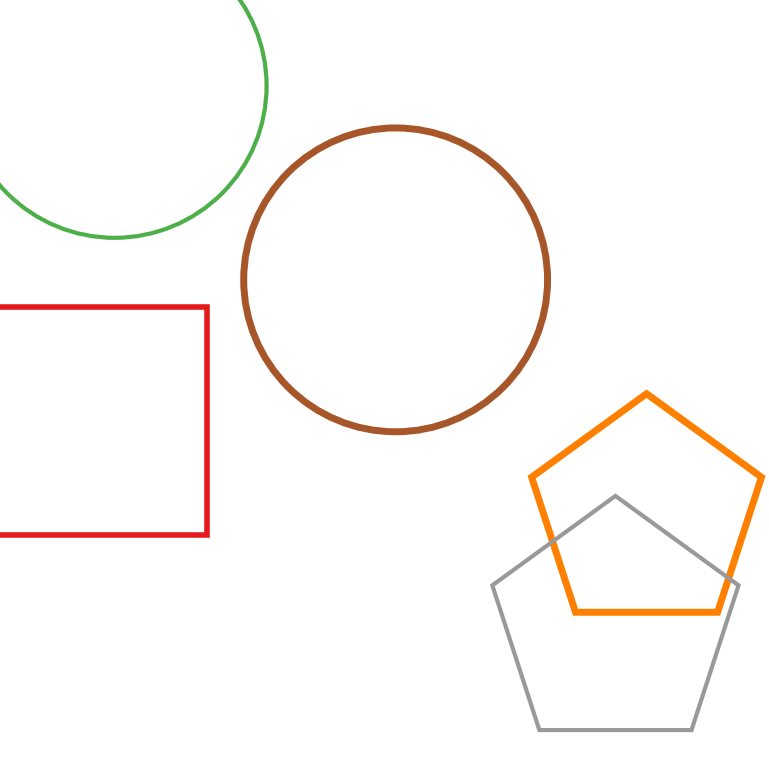[{"shape": "square", "thickness": 2, "radius": 0.74, "center": [0.121, 0.454]}, {"shape": "circle", "thickness": 1.5, "radius": 0.99, "center": [0.149, 0.889]}, {"shape": "pentagon", "thickness": 2.5, "radius": 0.78, "center": [0.84, 0.332]}, {"shape": "circle", "thickness": 2.5, "radius": 0.99, "center": [0.514, 0.637]}, {"shape": "pentagon", "thickness": 1.5, "radius": 0.84, "center": [0.799, 0.188]}]